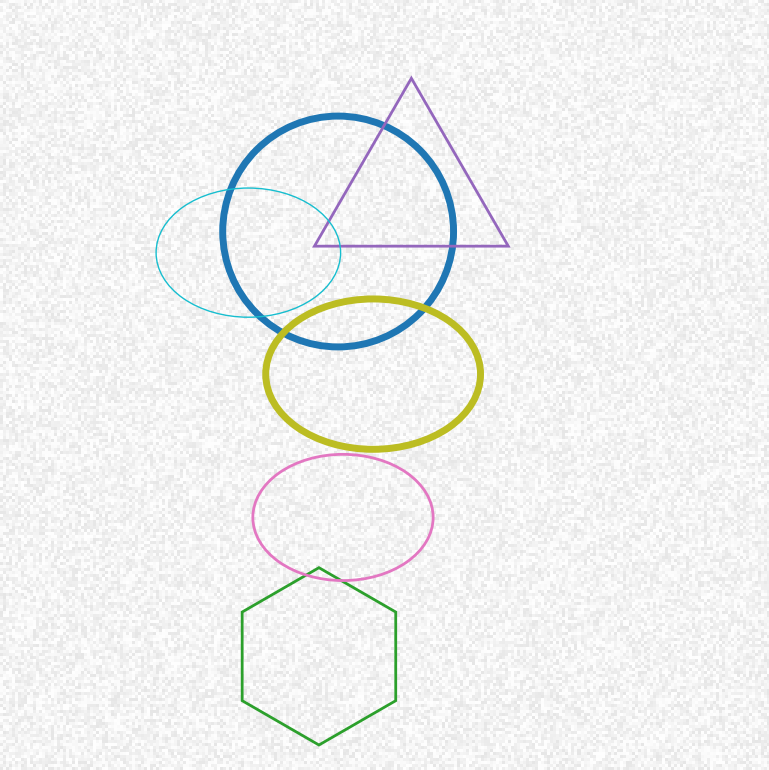[{"shape": "circle", "thickness": 2.5, "radius": 0.75, "center": [0.439, 0.699]}, {"shape": "hexagon", "thickness": 1, "radius": 0.58, "center": [0.414, 0.148]}, {"shape": "triangle", "thickness": 1, "radius": 0.73, "center": [0.534, 0.753]}, {"shape": "oval", "thickness": 1, "radius": 0.59, "center": [0.445, 0.328]}, {"shape": "oval", "thickness": 2.5, "radius": 0.7, "center": [0.485, 0.514]}, {"shape": "oval", "thickness": 0.5, "radius": 0.6, "center": [0.323, 0.672]}]